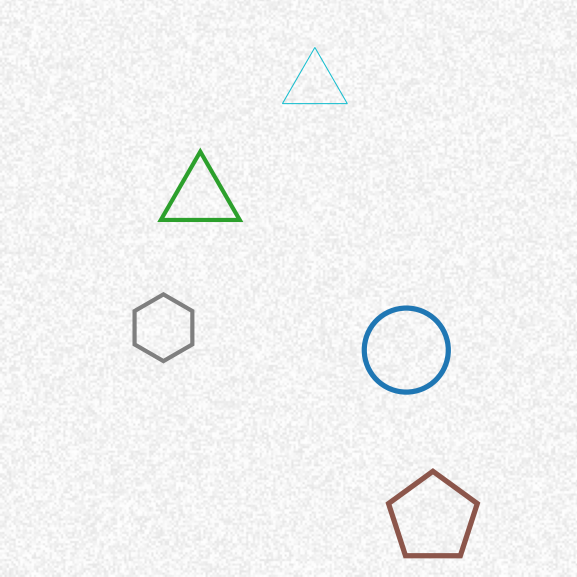[{"shape": "circle", "thickness": 2.5, "radius": 0.36, "center": [0.704, 0.393]}, {"shape": "triangle", "thickness": 2, "radius": 0.39, "center": [0.347, 0.658]}, {"shape": "pentagon", "thickness": 2.5, "radius": 0.4, "center": [0.75, 0.102]}, {"shape": "hexagon", "thickness": 2, "radius": 0.29, "center": [0.283, 0.432]}, {"shape": "triangle", "thickness": 0.5, "radius": 0.32, "center": [0.545, 0.852]}]